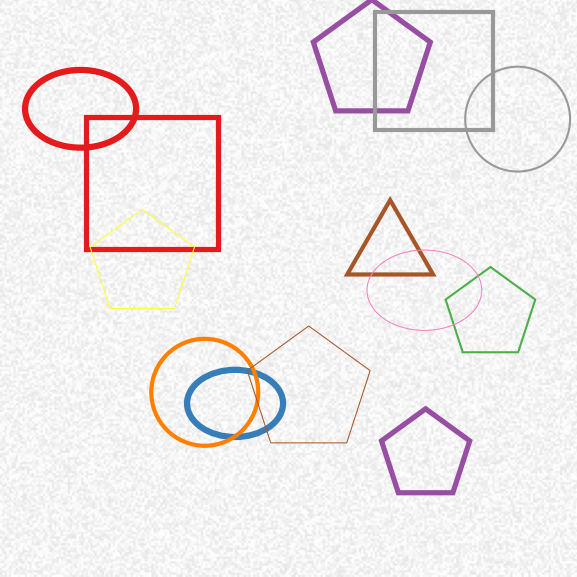[{"shape": "square", "thickness": 2.5, "radius": 0.57, "center": [0.263, 0.682]}, {"shape": "oval", "thickness": 3, "radius": 0.48, "center": [0.14, 0.811]}, {"shape": "oval", "thickness": 3, "radius": 0.42, "center": [0.407, 0.301]}, {"shape": "pentagon", "thickness": 1, "radius": 0.41, "center": [0.849, 0.455]}, {"shape": "pentagon", "thickness": 2.5, "radius": 0.53, "center": [0.644, 0.893]}, {"shape": "pentagon", "thickness": 2.5, "radius": 0.4, "center": [0.737, 0.211]}, {"shape": "circle", "thickness": 2, "radius": 0.46, "center": [0.355, 0.32]}, {"shape": "pentagon", "thickness": 0.5, "radius": 0.47, "center": [0.246, 0.542]}, {"shape": "pentagon", "thickness": 0.5, "radius": 0.56, "center": [0.535, 0.323]}, {"shape": "triangle", "thickness": 2, "radius": 0.43, "center": [0.676, 0.567]}, {"shape": "oval", "thickness": 0.5, "radius": 0.5, "center": [0.735, 0.497]}, {"shape": "square", "thickness": 2, "radius": 0.51, "center": [0.752, 0.877]}, {"shape": "circle", "thickness": 1, "radius": 0.45, "center": [0.896, 0.793]}]